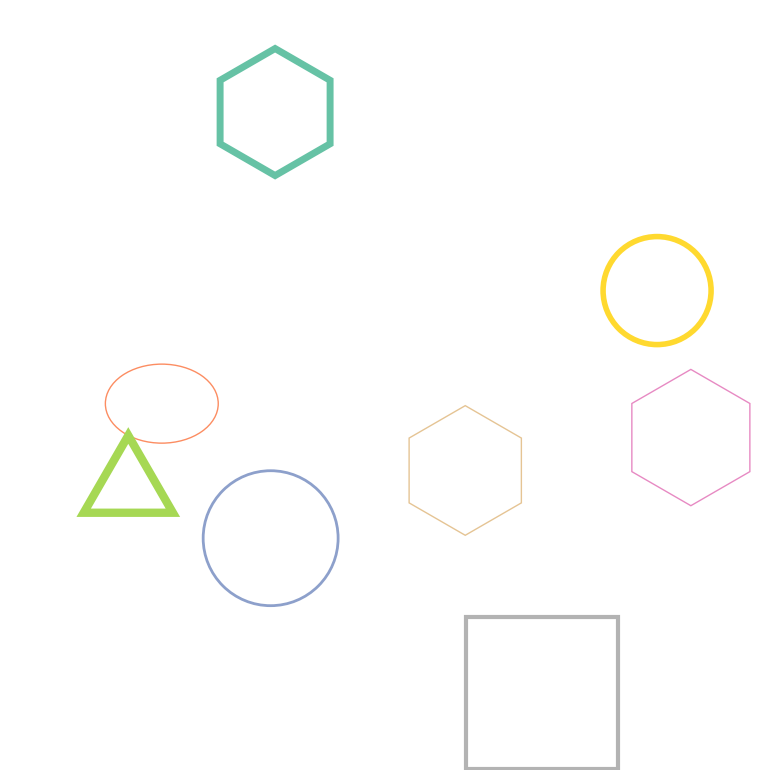[{"shape": "hexagon", "thickness": 2.5, "radius": 0.41, "center": [0.357, 0.854]}, {"shape": "oval", "thickness": 0.5, "radius": 0.37, "center": [0.21, 0.476]}, {"shape": "circle", "thickness": 1, "radius": 0.44, "center": [0.351, 0.301]}, {"shape": "hexagon", "thickness": 0.5, "radius": 0.44, "center": [0.897, 0.432]}, {"shape": "triangle", "thickness": 3, "radius": 0.33, "center": [0.167, 0.368]}, {"shape": "circle", "thickness": 2, "radius": 0.35, "center": [0.853, 0.623]}, {"shape": "hexagon", "thickness": 0.5, "radius": 0.42, "center": [0.604, 0.389]}, {"shape": "square", "thickness": 1.5, "radius": 0.49, "center": [0.703, 0.1]}]